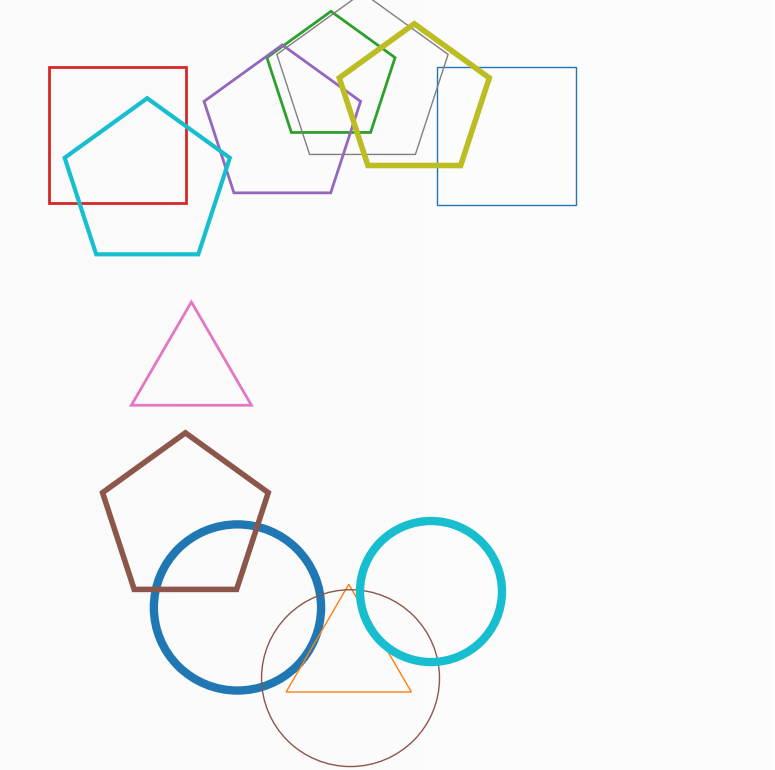[{"shape": "square", "thickness": 0.5, "radius": 0.45, "center": [0.653, 0.823]}, {"shape": "circle", "thickness": 3, "radius": 0.54, "center": [0.306, 0.211]}, {"shape": "triangle", "thickness": 0.5, "radius": 0.47, "center": [0.45, 0.148]}, {"shape": "pentagon", "thickness": 1, "radius": 0.43, "center": [0.427, 0.898]}, {"shape": "square", "thickness": 1, "radius": 0.44, "center": [0.152, 0.825]}, {"shape": "pentagon", "thickness": 1, "radius": 0.53, "center": [0.364, 0.835]}, {"shape": "pentagon", "thickness": 2, "radius": 0.56, "center": [0.239, 0.325]}, {"shape": "circle", "thickness": 0.5, "radius": 0.57, "center": [0.452, 0.119]}, {"shape": "triangle", "thickness": 1, "radius": 0.45, "center": [0.247, 0.518]}, {"shape": "pentagon", "thickness": 0.5, "radius": 0.58, "center": [0.468, 0.893]}, {"shape": "pentagon", "thickness": 2, "radius": 0.51, "center": [0.535, 0.867]}, {"shape": "circle", "thickness": 3, "radius": 0.46, "center": [0.556, 0.232]}, {"shape": "pentagon", "thickness": 1.5, "radius": 0.56, "center": [0.19, 0.76]}]